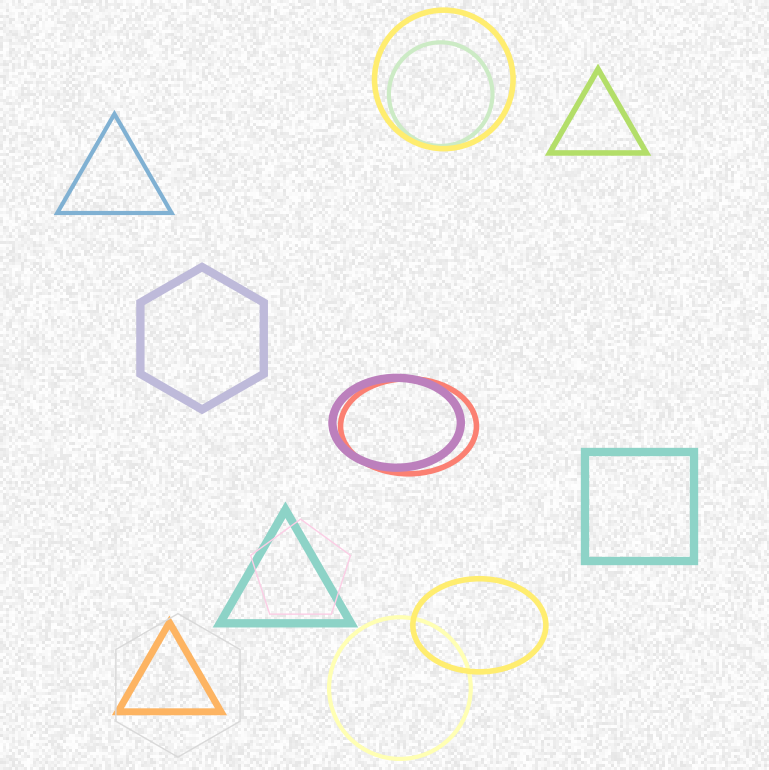[{"shape": "triangle", "thickness": 3, "radius": 0.49, "center": [0.371, 0.24]}, {"shape": "square", "thickness": 3, "radius": 0.35, "center": [0.831, 0.342]}, {"shape": "circle", "thickness": 1.5, "radius": 0.46, "center": [0.519, 0.106]}, {"shape": "hexagon", "thickness": 3, "radius": 0.46, "center": [0.262, 0.561]}, {"shape": "oval", "thickness": 2, "radius": 0.44, "center": [0.531, 0.446]}, {"shape": "triangle", "thickness": 1.5, "radius": 0.43, "center": [0.149, 0.766]}, {"shape": "triangle", "thickness": 2.5, "radius": 0.39, "center": [0.22, 0.114]}, {"shape": "triangle", "thickness": 2, "radius": 0.36, "center": [0.777, 0.838]}, {"shape": "pentagon", "thickness": 0.5, "radius": 0.34, "center": [0.39, 0.258]}, {"shape": "hexagon", "thickness": 0.5, "radius": 0.47, "center": [0.231, 0.11]}, {"shape": "oval", "thickness": 3, "radius": 0.42, "center": [0.515, 0.451]}, {"shape": "circle", "thickness": 1.5, "radius": 0.34, "center": [0.572, 0.878]}, {"shape": "oval", "thickness": 2, "radius": 0.43, "center": [0.623, 0.188]}, {"shape": "circle", "thickness": 2, "radius": 0.45, "center": [0.576, 0.897]}]